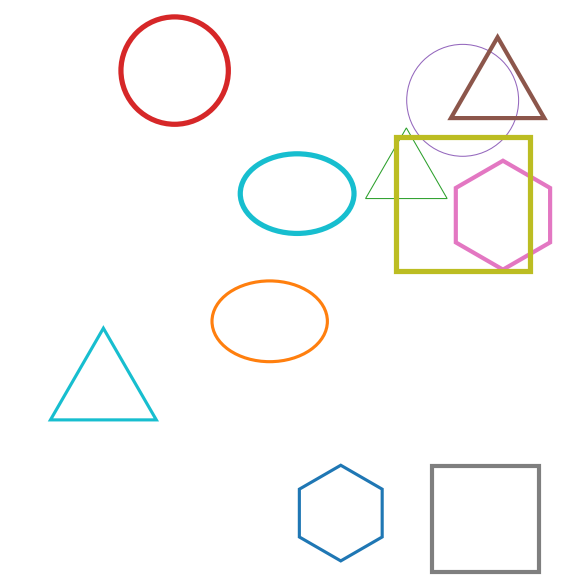[{"shape": "hexagon", "thickness": 1.5, "radius": 0.41, "center": [0.59, 0.111]}, {"shape": "oval", "thickness": 1.5, "radius": 0.5, "center": [0.467, 0.443]}, {"shape": "triangle", "thickness": 0.5, "radius": 0.41, "center": [0.704, 0.696]}, {"shape": "circle", "thickness": 2.5, "radius": 0.46, "center": [0.302, 0.877]}, {"shape": "circle", "thickness": 0.5, "radius": 0.48, "center": [0.801, 0.825]}, {"shape": "triangle", "thickness": 2, "radius": 0.47, "center": [0.862, 0.841]}, {"shape": "hexagon", "thickness": 2, "radius": 0.47, "center": [0.871, 0.627]}, {"shape": "square", "thickness": 2, "radius": 0.46, "center": [0.84, 0.1]}, {"shape": "square", "thickness": 2.5, "radius": 0.58, "center": [0.802, 0.646]}, {"shape": "oval", "thickness": 2.5, "radius": 0.49, "center": [0.515, 0.664]}, {"shape": "triangle", "thickness": 1.5, "radius": 0.53, "center": [0.179, 0.325]}]